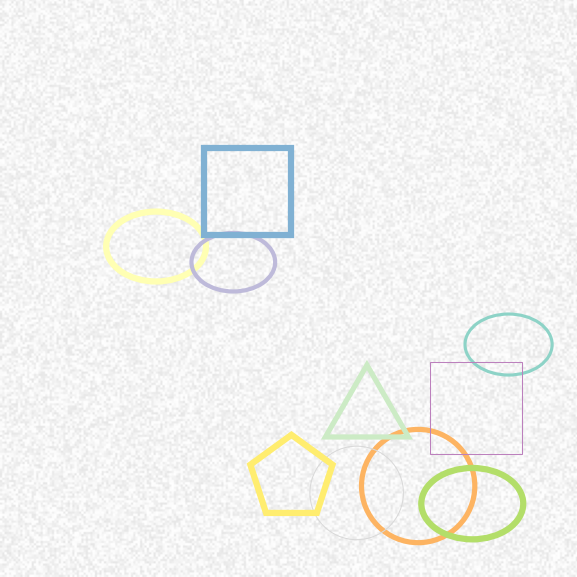[{"shape": "oval", "thickness": 1.5, "radius": 0.38, "center": [0.881, 0.403]}, {"shape": "oval", "thickness": 3, "radius": 0.43, "center": [0.27, 0.572]}, {"shape": "oval", "thickness": 2, "radius": 0.36, "center": [0.404, 0.545]}, {"shape": "square", "thickness": 3, "radius": 0.38, "center": [0.429, 0.667]}, {"shape": "circle", "thickness": 2.5, "radius": 0.49, "center": [0.724, 0.158]}, {"shape": "oval", "thickness": 3, "radius": 0.44, "center": [0.818, 0.127]}, {"shape": "circle", "thickness": 0.5, "radius": 0.4, "center": [0.618, 0.146]}, {"shape": "square", "thickness": 0.5, "radius": 0.4, "center": [0.825, 0.292]}, {"shape": "triangle", "thickness": 2.5, "radius": 0.42, "center": [0.635, 0.284]}, {"shape": "pentagon", "thickness": 3, "radius": 0.37, "center": [0.505, 0.171]}]